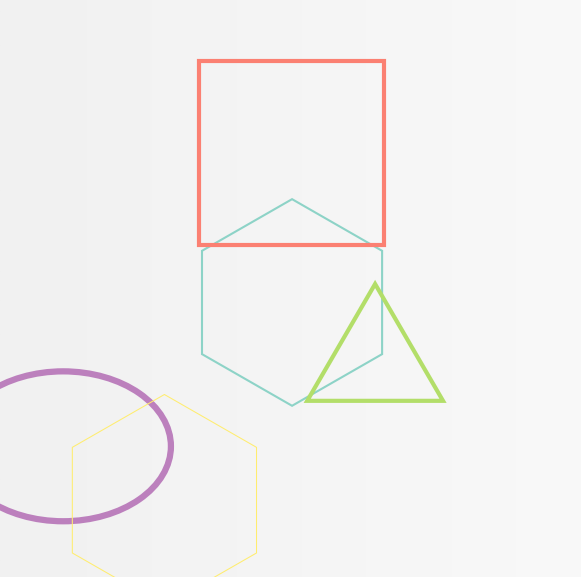[{"shape": "hexagon", "thickness": 1, "radius": 0.89, "center": [0.502, 0.475]}, {"shape": "square", "thickness": 2, "radius": 0.8, "center": [0.502, 0.734]}, {"shape": "triangle", "thickness": 2, "radius": 0.67, "center": [0.645, 0.373]}, {"shape": "oval", "thickness": 3, "radius": 0.93, "center": [0.109, 0.226]}, {"shape": "hexagon", "thickness": 0.5, "radius": 0.91, "center": [0.283, 0.133]}]